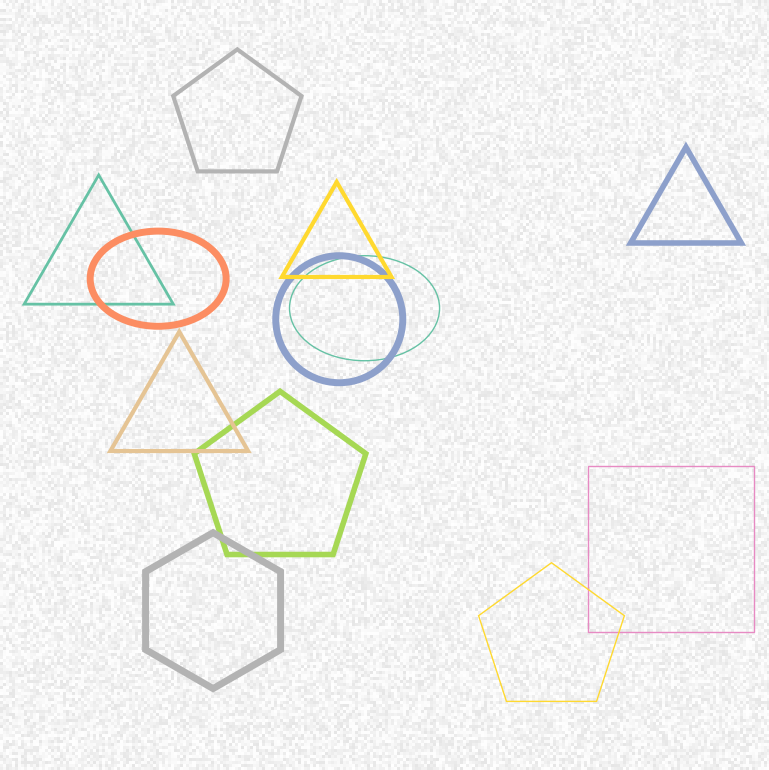[{"shape": "triangle", "thickness": 1, "radius": 0.56, "center": [0.128, 0.661]}, {"shape": "oval", "thickness": 0.5, "radius": 0.49, "center": [0.473, 0.6]}, {"shape": "oval", "thickness": 2.5, "radius": 0.44, "center": [0.205, 0.638]}, {"shape": "circle", "thickness": 2.5, "radius": 0.41, "center": [0.441, 0.585]}, {"shape": "triangle", "thickness": 2, "radius": 0.42, "center": [0.891, 0.726]}, {"shape": "square", "thickness": 0.5, "radius": 0.54, "center": [0.872, 0.287]}, {"shape": "pentagon", "thickness": 2, "radius": 0.59, "center": [0.364, 0.375]}, {"shape": "pentagon", "thickness": 0.5, "radius": 0.5, "center": [0.716, 0.17]}, {"shape": "triangle", "thickness": 1.5, "radius": 0.41, "center": [0.437, 0.681]}, {"shape": "triangle", "thickness": 1.5, "radius": 0.52, "center": [0.233, 0.466]}, {"shape": "hexagon", "thickness": 2.5, "radius": 0.51, "center": [0.277, 0.207]}, {"shape": "pentagon", "thickness": 1.5, "radius": 0.44, "center": [0.308, 0.848]}]